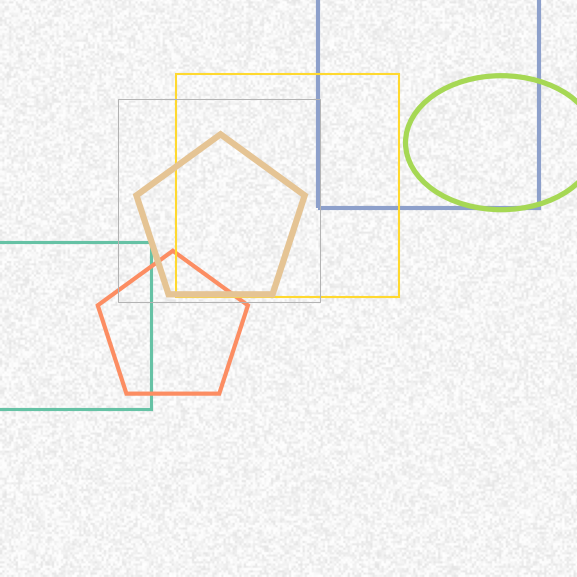[{"shape": "square", "thickness": 1.5, "radius": 0.72, "center": [0.116, 0.435]}, {"shape": "pentagon", "thickness": 2, "radius": 0.68, "center": [0.299, 0.428]}, {"shape": "square", "thickness": 2, "radius": 0.96, "center": [0.742, 0.831]}, {"shape": "oval", "thickness": 2.5, "radius": 0.83, "center": [0.868, 0.752]}, {"shape": "square", "thickness": 1, "radius": 0.97, "center": [0.498, 0.678]}, {"shape": "pentagon", "thickness": 3, "radius": 0.77, "center": [0.382, 0.613]}, {"shape": "square", "thickness": 0.5, "radius": 0.88, "center": [0.379, 0.651]}]